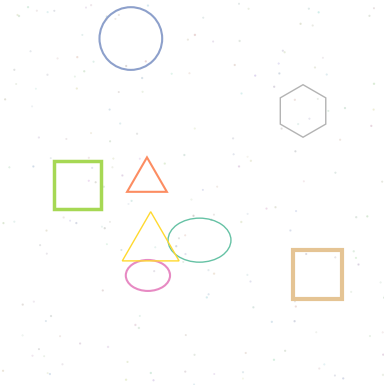[{"shape": "oval", "thickness": 1, "radius": 0.41, "center": [0.518, 0.376]}, {"shape": "triangle", "thickness": 1.5, "radius": 0.3, "center": [0.382, 0.532]}, {"shape": "circle", "thickness": 1.5, "radius": 0.41, "center": [0.34, 0.9]}, {"shape": "oval", "thickness": 1.5, "radius": 0.29, "center": [0.384, 0.285]}, {"shape": "square", "thickness": 2.5, "radius": 0.31, "center": [0.201, 0.519]}, {"shape": "triangle", "thickness": 1, "radius": 0.43, "center": [0.391, 0.365]}, {"shape": "square", "thickness": 3, "radius": 0.32, "center": [0.824, 0.288]}, {"shape": "hexagon", "thickness": 1, "radius": 0.34, "center": [0.787, 0.712]}]